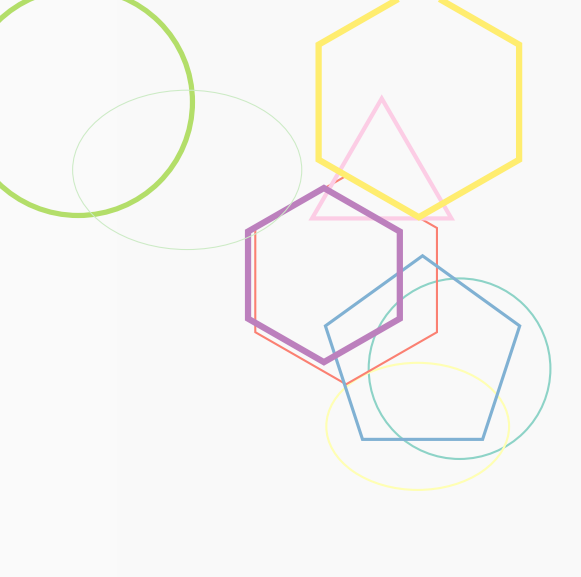[{"shape": "circle", "thickness": 1, "radius": 0.78, "center": [0.791, 0.361]}, {"shape": "oval", "thickness": 1, "radius": 0.79, "center": [0.719, 0.261]}, {"shape": "hexagon", "thickness": 1, "radius": 0.9, "center": [0.595, 0.514]}, {"shape": "pentagon", "thickness": 1.5, "radius": 0.88, "center": [0.727, 0.38]}, {"shape": "circle", "thickness": 2.5, "radius": 0.98, "center": [0.135, 0.822]}, {"shape": "triangle", "thickness": 2, "radius": 0.69, "center": [0.657, 0.69]}, {"shape": "hexagon", "thickness": 3, "radius": 0.75, "center": [0.557, 0.523]}, {"shape": "oval", "thickness": 0.5, "radius": 0.99, "center": [0.322, 0.705]}, {"shape": "hexagon", "thickness": 3, "radius": 1.0, "center": [0.721, 0.822]}]